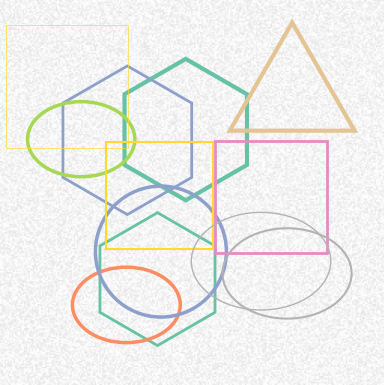[{"shape": "hexagon", "thickness": 2, "radius": 0.86, "center": [0.409, 0.275]}, {"shape": "hexagon", "thickness": 3, "radius": 0.92, "center": [0.482, 0.663]}, {"shape": "oval", "thickness": 2.5, "radius": 0.7, "center": [0.328, 0.208]}, {"shape": "hexagon", "thickness": 2, "radius": 0.97, "center": [0.331, 0.636]}, {"shape": "circle", "thickness": 2.5, "radius": 0.85, "center": [0.418, 0.347]}, {"shape": "square", "thickness": 2, "radius": 0.73, "center": [0.704, 0.489]}, {"shape": "oval", "thickness": 2.5, "radius": 0.7, "center": [0.211, 0.638]}, {"shape": "square", "thickness": 0.5, "radius": 0.79, "center": [0.174, 0.775]}, {"shape": "square", "thickness": 1.5, "radius": 0.7, "center": [0.415, 0.492]}, {"shape": "triangle", "thickness": 3, "radius": 0.94, "center": [0.759, 0.754]}, {"shape": "oval", "thickness": 1.5, "radius": 0.84, "center": [0.746, 0.29]}, {"shape": "oval", "thickness": 1, "radius": 0.91, "center": [0.678, 0.322]}]